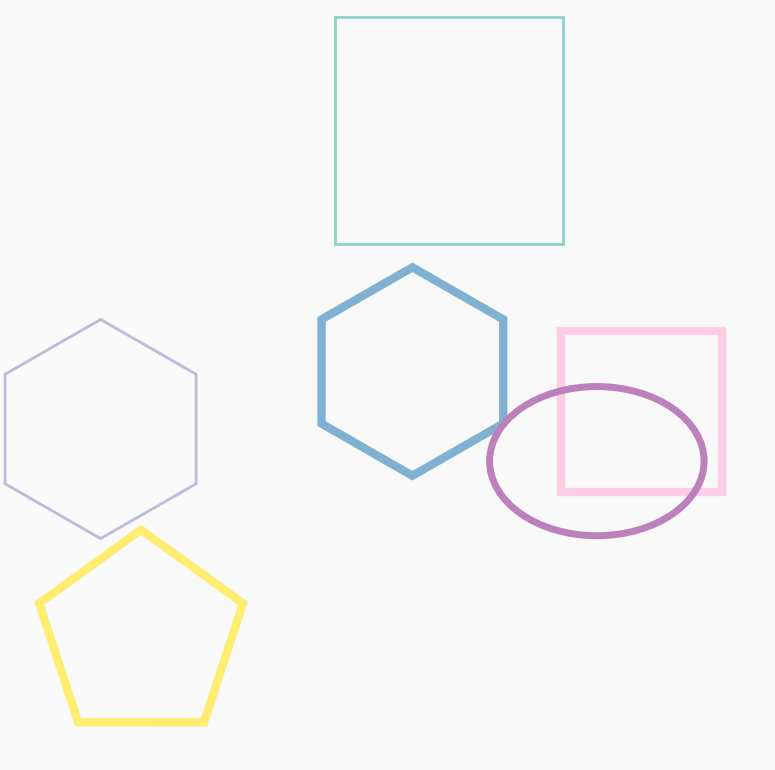[{"shape": "square", "thickness": 1, "radius": 0.74, "center": [0.579, 0.831]}, {"shape": "hexagon", "thickness": 1, "radius": 0.71, "center": [0.13, 0.443]}, {"shape": "hexagon", "thickness": 3, "radius": 0.68, "center": [0.532, 0.518]}, {"shape": "square", "thickness": 3, "radius": 0.52, "center": [0.828, 0.465]}, {"shape": "oval", "thickness": 2.5, "radius": 0.69, "center": [0.77, 0.401]}, {"shape": "pentagon", "thickness": 3, "radius": 0.69, "center": [0.182, 0.174]}]